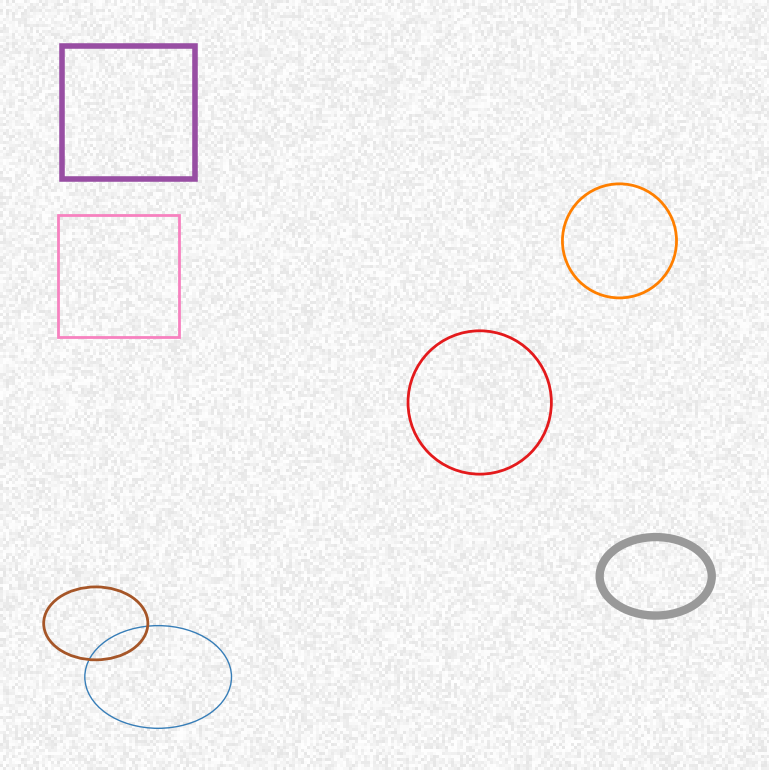[{"shape": "circle", "thickness": 1, "radius": 0.47, "center": [0.623, 0.477]}, {"shape": "oval", "thickness": 0.5, "radius": 0.48, "center": [0.205, 0.121]}, {"shape": "square", "thickness": 2, "radius": 0.43, "center": [0.167, 0.854]}, {"shape": "circle", "thickness": 1, "radius": 0.37, "center": [0.805, 0.687]}, {"shape": "oval", "thickness": 1, "radius": 0.34, "center": [0.124, 0.19]}, {"shape": "square", "thickness": 1, "radius": 0.39, "center": [0.154, 0.642]}, {"shape": "oval", "thickness": 3, "radius": 0.36, "center": [0.852, 0.252]}]